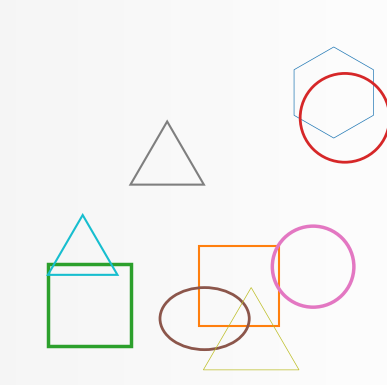[{"shape": "hexagon", "thickness": 0.5, "radius": 0.59, "center": [0.861, 0.76]}, {"shape": "square", "thickness": 1.5, "radius": 0.52, "center": [0.617, 0.256]}, {"shape": "square", "thickness": 2.5, "radius": 0.54, "center": [0.23, 0.208]}, {"shape": "circle", "thickness": 2, "radius": 0.58, "center": [0.89, 0.694]}, {"shape": "oval", "thickness": 2, "radius": 0.58, "center": [0.528, 0.172]}, {"shape": "circle", "thickness": 2.5, "radius": 0.53, "center": [0.808, 0.307]}, {"shape": "triangle", "thickness": 1.5, "radius": 0.55, "center": [0.431, 0.575]}, {"shape": "triangle", "thickness": 0.5, "radius": 0.71, "center": [0.648, 0.111]}, {"shape": "triangle", "thickness": 1.5, "radius": 0.52, "center": [0.213, 0.338]}]